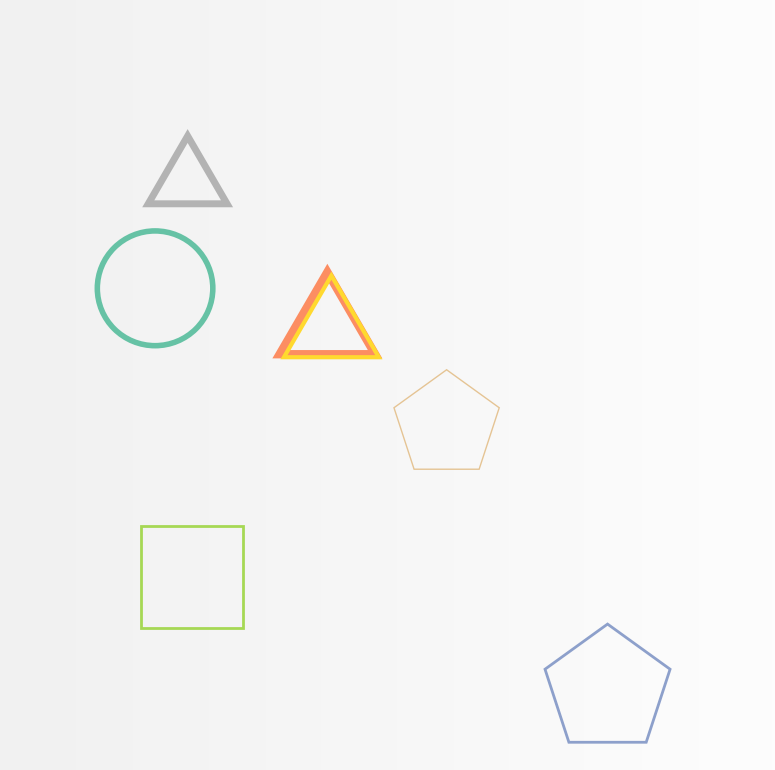[{"shape": "circle", "thickness": 2, "radius": 0.37, "center": [0.2, 0.626]}, {"shape": "triangle", "thickness": 3, "radius": 0.36, "center": [0.422, 0.576]}, {"shape": "pentagon", "thickness": 1, "radius": 0.42, "center": [0.784, 0.105]}, {"shape": "square", "thickness": 1, "radius": 0.33, "center": [0.247, 0.251]}, {"shape": "triangle", "thickness": 1.5, "radius": 0.35, "center": [0.428, 0.571]}, {"shape": "pentagon", "thickness": 0.5, "radius": 0.36, "center": [0.576, 0.448]}, {"shape": "triangle", "thickness": 2.5, "radius": 0.29, "center": [0.242, 0.765]}]